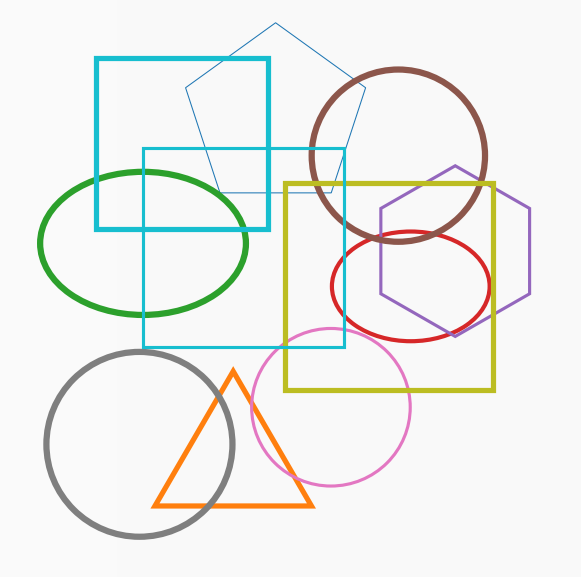[{"shape": "pentagon", "thickness": 0.5, "radius": 0.81, "center": [0.474, 0.797]}, {"shape": "triangle", "thickness": 2.5, "radius": 0.78, "center": [0.401, 0.201]}, {"shape": "oval", "thickness": 3, "radius": 0.89, "center": [0.246, 0.578]}, {"shape": "oval", "thickness": 2, "radius": 0.68, "center": [0.707, 0.503]}, {"shape": "hexagon", "thickness": 1.5, "radius": 0.74, "center": [0.783, 0.564]}, {"shape": "circle", "thickness": 3, "radius": 0.75, "center": [0.685, 0.73]}, {"shape": "circle", "thickness": 1.5, "radius": 0.68, "center": [0.569, 0.294]}, {"shape": "circle", "thickness": 3, "radius": 0.8, "center": [0.24, 0.23]}, {"shape": "square", "thickness": 2.5, "radius": 0.9, "center": [0.67, 0.503]}, {"shape": "square", "thickness": 1.5, "radius": 0.86, "center": [0.419, 0.57]}, {"shape": "square", "thickness": 2.5, "radius": 0.74, "center": [0.312, 0.75]}]